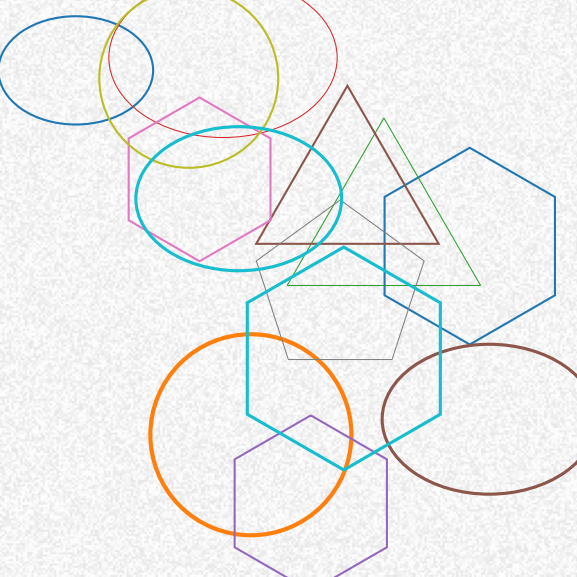[{"shape": "hexagon", "thickness": 1, "radius": 0.85, "center": [0.813, 0.573]}, {"shape": "oval", "thickness": 1, "radius": 0.67, "center": [0.131, 0.877]}, {"shape": "circle", "thickness": 2, "radius": 0.87, "center": [0.434, 0.246]}, {"shape": "triangle", "thickness": 0.5, "radius": 0.97, "center": [0.665, 0.601]}, {"shape": "oval", "thickness": 0.5, "radius": 0.99, "center": [0.386, 0.899]}, {"shape": "hexagon", "thickness": 1, "radius": 0.76, "center": [0.538, 0.128]}, {"shape": "triangle", "thickness": 1, "radius": 0.91, "center": [0.602, 0.668]}, {"shape": "oval", "thickness": 1.5, "radius": 0.93, "center": [0.847, 0.273]}, {"shape": "hexagon", "thickness": 1, "radius": 0.71, "center": [0.346, 0.689]}, {"shape": "pentagon", "thickness": 0.5, "radius": 0.76, "center": [0.589, 0.5]}, {"shape": "circle", "thickness": 1, "radius": 0.77, "center": [0.327, 0.863]}, {"shape": "hexagon", "thickness": 1.5, "radius": 0.96, "center": [0.595, 0.378]}, {"shape": "oval", "thickness": 1.5, "radius": 0.89, "center": [0.413, 0.655]}]